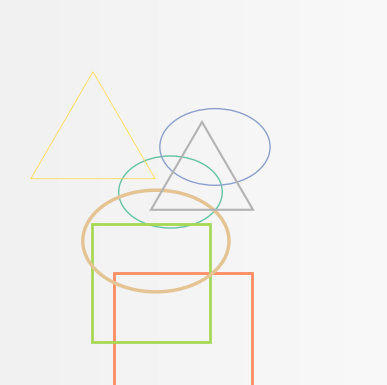[{"shape": "oval", "thickness": 1, "radius": 0.67, "center": [0.44, 0.501]}, {"shape": "square", "thickness": 2, "radius": 0.89, "center": [0.472, 0.113]}, {"shape": "oval", "thickness": 1, "radius": 0.71, "center": [0.555, 0.618]}, {"shape": "square", "thickness": 2, "radius": 0.76, "center": [0.39, 0.265]}, {"shape": "triangle", "thickness": 0.5, "radius": 0.93, "center": [0.24, 0.628]}, {"shape": "oval", "thickness": 2.5, "radius": 0.94, "center": [0.402, 0.374]}, {"shape": "triangle", "thickness": 1.5, "radius": 0.76, "center": [0.521, 0.531]}]